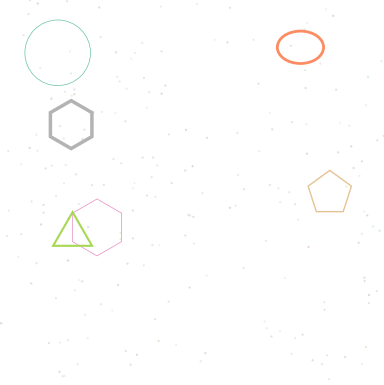[{"shape": "circle", "thickness": 0.5, "radius": 0.43, "center": [0.15, 0.863]}, {"shape": "oval", "thickness": 2, "radius": 0.3, "center": [0.78, 0.877]}, {"shape": "hexagon", "thickness": 0.5, "radius": 0.37, "center": [0.252, 0.409]}, {"shape": "triangle", "thickness": 1.5, "radius": 0.29, "center": [0.189, 0.391]}, {"shape": "pentagon", "thickness": 1, "radius": 0.3, "center": [0.857, 0.498]}, {"shape": "hexagon", "thickness": 2.5, "radius": 0.31, "center": [0.185, 0.676]}]